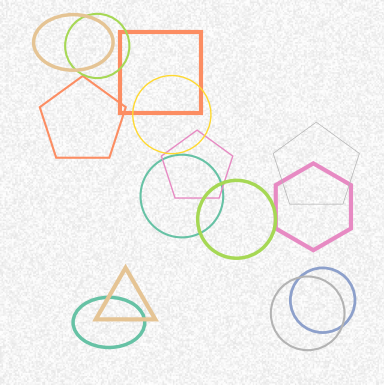[{"shape": "oval", "thickness": 2.5, "radius": 0.47, "center": [0.283, 0.163]}, {"shape": "circle", "thickness": 1.5, "radius": 0.54, "center": [0.472, 0.491]}, {"shape": "pentagon", "thickness": 1.5, "radius": 0.59, "center": [0.215, 0.685]}, {"shape": "square", "thickness": 3, "radius": 0.53, "center": [0.416, 0.811]}, {"shape": "circle", "thickness": 2, "radius": 0.42, "center": [0.838, 0.22]}, {"shape": "pentagon", "thickness": 1, "radius": 0.49, "center": [0.512, 0.564]}, {"shape": "hexagon", "thickness": 3, "radius": 0.56, "center": [0.814, 0.463]}, {"shape": "circle", "thickness": 2.5, "radius": 0.51, "center": [0.615, 0.43]}, {"shape": "circle", "thickness": 1.5, "radius": 0.42, "center": [0.253, 0.881]}, {"shape": "circle", "thickness": 1, "radius": 0.51, "center": [0.446, 0.702]}, {"shape": "triangle", "thickness": 3, "radius": 0.45, "center": [0.326, 0.215]}, {"shape": "oval", "thickness": 2.5, "radius": 0.52, "center": [0.19, 0.89]}, {"shape": "pentagon", "thickness": 0.5, "radius": 0.59, "center": [0.822, 0.565]}, {"shape": "circle", "thickness": 1.5, "radius": 0.48, "center": [0.799, 0.186]}]